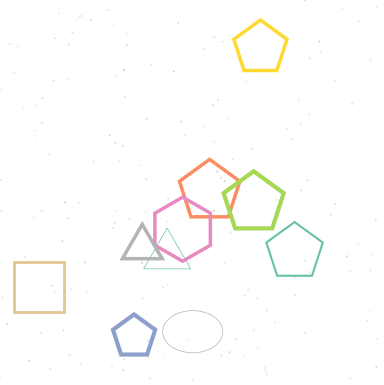[{"shape": "triangle", "thickness": 0.5, "radius": 0.35, "center": [0.434, 0.337]}, {"shape": "pentagon", "thickness": 1.5, "radius": 0.39, "center": [0.765, 0.346]}, {"shape": "pentagon", "thickness": 2.5, "radius": 0.41, "center": [0.545, 0.504]}, {"shape": "pentagon", "thickness": 3, "radius": 0.29, "center": [0.348, 0.126]}, {"shape": "hexagon", "thickness": 2.5, "radius": 0.42, "center": [0.474, 0.405]}, {"shape": "pentagon", "thickness": 3, "radius": 0.41, "center": [0.659, 0.473]}, {"shape": "pentagon", "thickness": 2.5, "radius": 0.36, "center": [0.676, 0.876]}, {"shape": "square", "thickness": 2, "radius": 0.32, "center": [0.102, 0.254]}, {"shape": "triangle", "thickness": 2.5, "radius": 0.3, "center": [0.369, 0.358]}, {"shape": "oval", "thickness": 0.5, "radius": 0.39, "center": [0.501, 0.138]}]